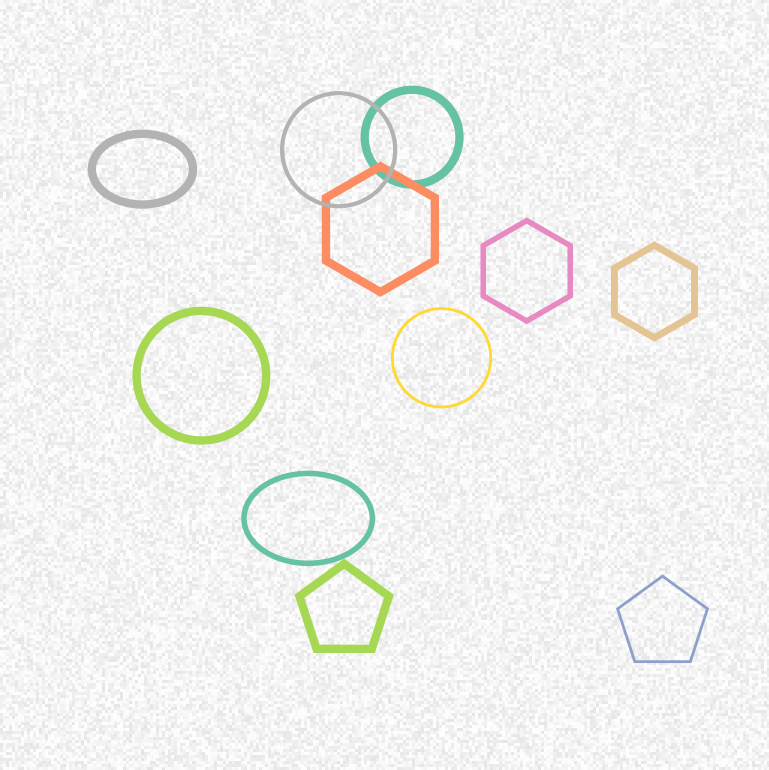[{"shape": "oval", "thickness": 2, "radius": 0.42, "center": [0.4, 0.327]}, {"shape": "circle", "thickness": 3, "radius": 0.31, "center": [0.535, 0.822]}, {"shape": "hexagon", "thickness": 3, "radius": 0.41, "center": [0.494, 0.702]}, {"shape": "pentagon", "thickness": 1, "radius": 0.31, "center": [0.86, 0.19]}, {"shape": "hexagon", "thickness": 2, "radius": 0.33, "center": [0.684, 0.648]}, {"shape": "circle", "thickness": 3, "radius": 0.42, "center": [0.262, 0.512]}, {"shape": "pentagon", "thickness": 3, "radius": 0.31, "center": [0.447, 0.207]}, {"shape": "circle", "thickness": 1, "radius": 0.32, "center": [0.573, 0.535]}, {"shape": "hexagon", "thickness": 2.5, "radius": 0.3, "center": [0.85, 0.621]}, {"shape": "circle", "thickness": 1.5, "radius": 0.37, "center": [0.44, 0.806]}, {"shape": "oval", "thickness": 3, "radius": 0.33, "center": [0.185, 0.78]}]